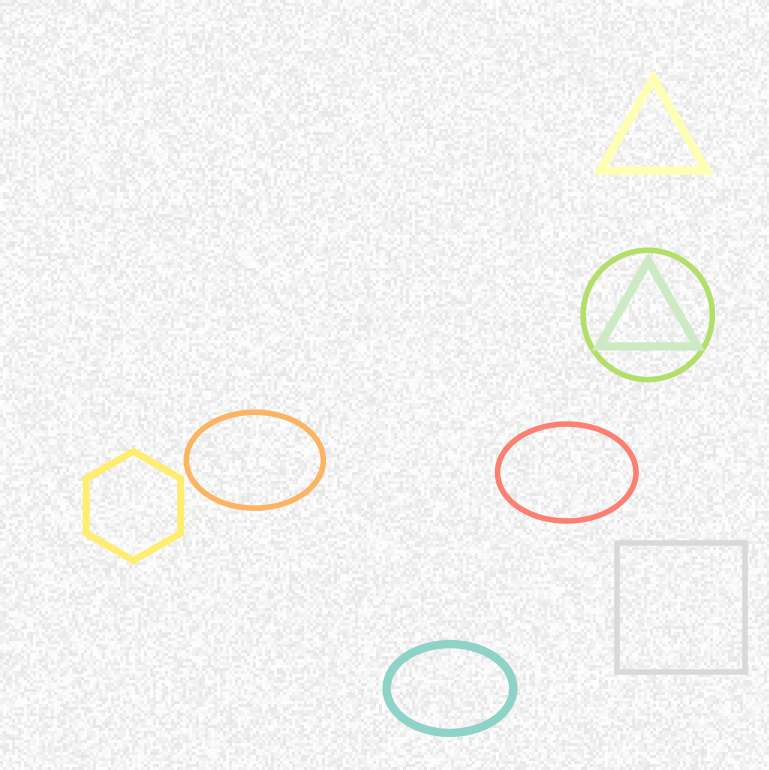[{"shape": "oval", "thickness": 3, "radius": 0.41, "center": [0.584, 0.106]}, {"shape": "triangle", "thickness": 3, "radius": 0.4, "center": [0.848, 0.818]}, {"shape": "oval", "thickness": 2, "radius": 0.45, "center": [0.736, 0.386]}, {"shape": "oval", "thickness": 2, "radius": 0.44, "center": [0.331, 0.402]}, {"shape": "circle", "thickness": 2, "radius": 0.42, "center": [0.841, 0.591]}, {"shape": "square", "thickness": 2, "radius": 0.42, "center": [0.885, 0.211]}, {"shape": "triangle", "thickness": 3, "radius": 0.37, "center": [0.842, 0.587]}, {"shape": "hexagon", "thickness": 2.5, "radius": 0.35, "center": [0.173, 0.343]}]